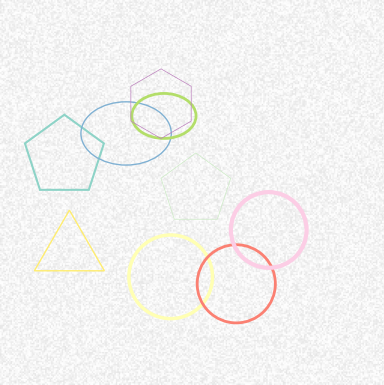[{"shape": "pentagon", "thickness": 1.5, "radius": 0.54, "center": [0.167, 0.594]}, {"shape": "circle", "thickness": 2.5, "radius": 0.54, "center": [0.443, 0.281]}, {"shape": "circle", "thickness": 2, "radius": 0.51, "center": [0.614, 0.263]}, {"shape": "oval", "thickness": 1, "radius": 0.59, "center": [0.328, 0.653]}, {"shape": "oval", "thickness": 2, "radius": 0.42, "center": [0.426, 0.699]}, {"shape": "circle", "thickness": 3, "radius": 0.49, "center": [0.698, 0.403]}, {"shape": "hexagon", "thickness": 0.5, "radius": 0.45, "center": [0.418, 0.731]}, {"shape": "pentagon", "thickness": 0.5, "radius": 0.48, "center": [0.509, 0.508]}, {"shape": "triangle", "thickness": 1, "radius": 0.52, "center": [0.18, 0.349]}]